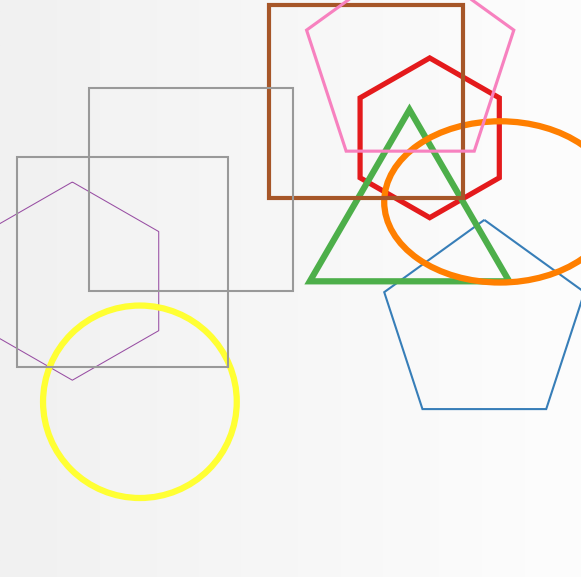[{"shape": "hexagon", "thickness": 2.5, "radius": 0.69, "center": [0.739, 0.76]}, {"shape": "pentagon", "thickness": 1, "radius": 0.91, "center": [0.833, 0.437]}, {"shape": "triangle", "thickness": 3, "radius": 0.99, "center": [0.705, 0.611]}, {"shape": "hexagon", "thickness": 0.5, "radius": 0.86, "center": [0.124, 0.512]}, {"shape": "oval", "thickness": 3, "radius": 1.0, "center": [0.86, 0.65]}, {"shape": "circle", "thickness": 3, "radius": 0.83, "center": [0.241, 0.303]}, {"shape": "square", "thickness": 2, "radius": 0.84, "center": [0.63, 0.823]}, {"shape": "pentagon", "thickness": 1.5, "radius": 0.94, "center": [0.706, 0.889]}, {"shape": "square", "thickness": 1, "radius": 0.91, "center": [0.21, 0.545]}, {"shape": "square", "thickness": 1, "radius": 0.88, "center": [0.329, 0.671]}]